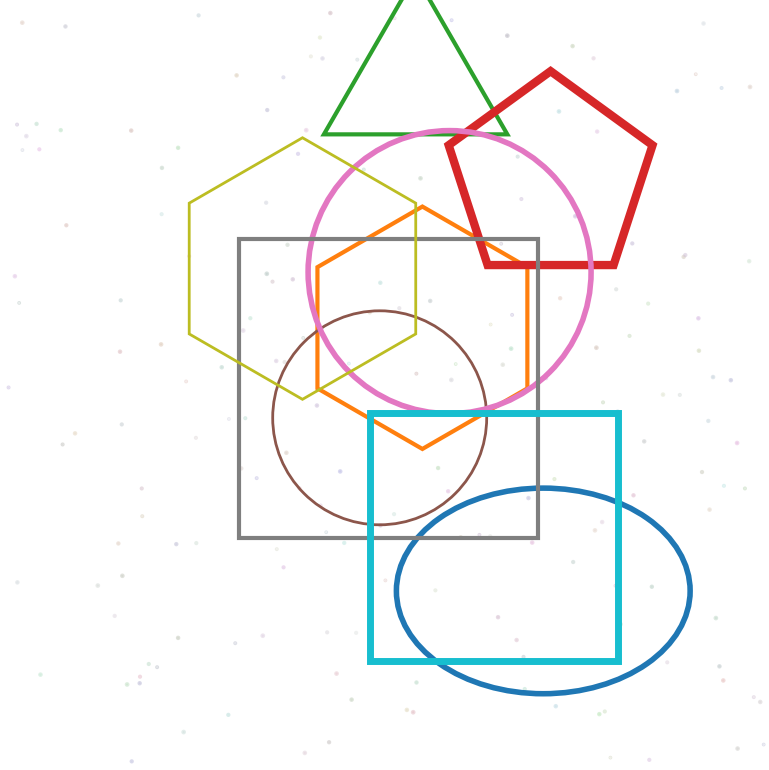[{"shape": "oval", "thickness": 2, "radius": 0.95, "center": [0.706, 0.233]}, {"shape": "hexagon", "thickness": 1.5, "radius": 0.79, "center": [0.549, 0.574]}, {"shape": "triangle", "thickness": 1.5, "radius": 0.69, "center": [0.54, 0.894]}, {"shape": "pentagon", "thickness": 3, "radius": 0.7, "center": [0.715, 0.768]}, {"shape": "circle", "thickness": 1, "radius": 0.69, "center": [0.493, 0.457]}, {"shape": "circle", "thickness": 2, "radius": 0.92, "center": [0.584, 0.647]}, {"shape": "square", "thickness": 1.5, "radius": 0.97, "center": [0.504, 0.496]}, {"shape": "hexagon", "thickness": 1, "radius": 0.85, "center": [0.393, 0.651]}, {"shape": "square", "thickness": 2.5, "radius": 0.8, "center": [0.642, 0.302]}]